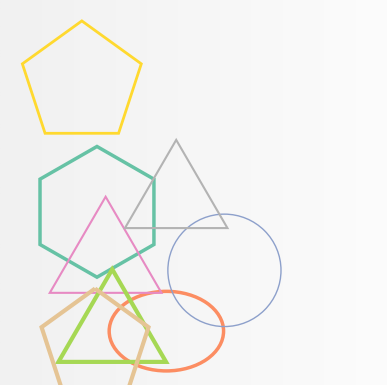[{"shape": "hexagon", "thickness": 2.5, "radius": 0.85, "center": [0.25, 0.45]}, {"shape": "oval", "thickness": 2.5, "radius": 0.74, "center": [0.429, 0.14]}, {"shape": "circle", "thickness": 1, "radius": 0.73, "center": [0.579, 0.298]}, {"shape": "triangle", "thickness": 1.5, "radius": 0.83, "center": [0.273, 0.323]}, {"shape": "triangle", "thickness": 3, "radius": 0.8, "center": [0.29, 0.14]}, {"shape": "pentagon", "thickness": 2, "radius": 0.81, "center": [0.211, 0.784]}, {"shape": "pentagon", "thickness": 3, "radius": 0.73, "center": [0.245, 0.105]}, {"shape": "triangle", "thickness": 1.5, "radius": 0.76, "center": [0.455, 0.484]}]